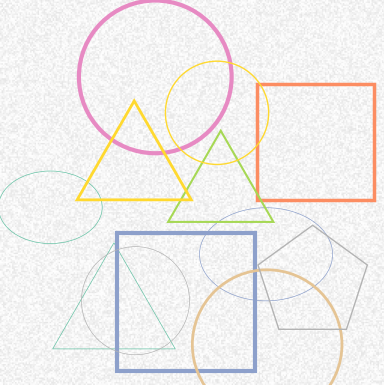[{"shape": "triangle", "thickness": 0.5, "radius": 0.92, "center": [0.296, 0.186]}, {"shape": "oval", "thickness": 0.5, "radius": 0.67, "center": [0.131, 0.462]}, {"shape": "square", "thickness": 2.5, "radius": 0.76, "center": [0.819, 0.631]}, {"shape": "square", "thickness": 3, "radius": 0.9, "center": [0.484, 0.216]}, {"shape": "oval", "thickness": 0.5, "radius": 0.86, "center": [0.691, 0.34]}, {"shape": "circle", "thickness": 3, "radius": 0.99, "center": [0.403, 0.8]}, {"shape": "triangle", "thickness": 1.5, "radius": 0.79, "center": [0.573, 0.503]}, {"shape": "triangle", "thickness": 2, "radius": 0.86, "center": [0.349, 0.567]}, {"shape": "circle", "thickness": 1, "radius": 0.67, "center": [0.564, 0.707]}, {"shape": "circle", "thickness": 2, "radius": 0.97, "center": [0.694, 0.105]}, {"shape": "circle", "thickness": 0.5, "radius": 0.7, "center": [0.352, 0.219]}, {"shape": "pentagon", "thickness": 1, "radius": 0.75, "center": [0.812, 0.266]}]